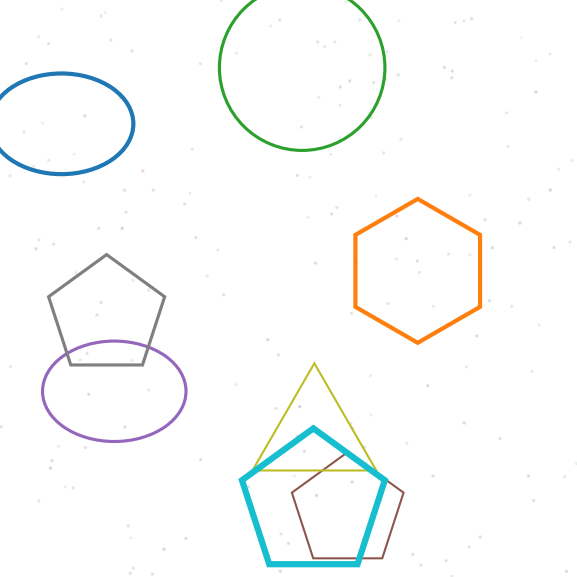[{"shape": "oval", "thickness": 2, "radius": 0.62, "center": [0.106, 0.785]}, {"shape": "hexagon", "thickness": 2, "radius": 0.62, "center": [0.723, 0.53]}, {"shape": "circle", "thickness": 1.5, "radius": 0.72, "center": [0.523, 0.882]}, {"shape": "oval", "thickness": 1.5, "radius": 0.62, "center": [0.198, 0.322]}, {"shape": "pentagon", "thickness": 1, "radius": 0.51, "center": [0.602, 0.115]}, {"shape": "pentagon", "thickness": 1.5, "radius": 0.53, "center": [0.185, 0.453]}, {"shape": "triangle", "thickness": 1, "radius": 0.62, "center": [0.544, 0.246]}, {"shape": "pentagon", "thickness": 3, "radius": 0.65, "center": [0.543, 0.127]}]